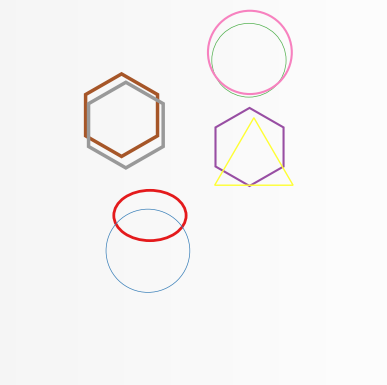[{"shape": "oval", "thickness": 2, "radius": 0.47, "center": [0.387, 0.44]}, {"shape": "circle", "thickness": 0.5, "radius": 0.54, "center": [0.382, 0.349]}, {"shape": "circle", "thickness": 0.5, "radius": 0.48, "center": [0.642, 0.844]}, {"shape": "hexagon", "thickness": 1.5, "radius": 0.51, "center": [0.644, 0.618]}, {"shape": "triangle", "thickness": 1, "radius": 0.58, "center": [0.655, 0.577]}, {"shape": "hexagon", "thickness": 2.5, "radius": 0.54, "center": [0.314, 0.701]}, {"shape": "circle", "thickness": 1.5, "radius": 0.54, "center": [0.645, 0.864]}, {"shape": "hexagon", "thickness": 2.5, "radius": 0.56, "center": [0.325, 0.675]}]